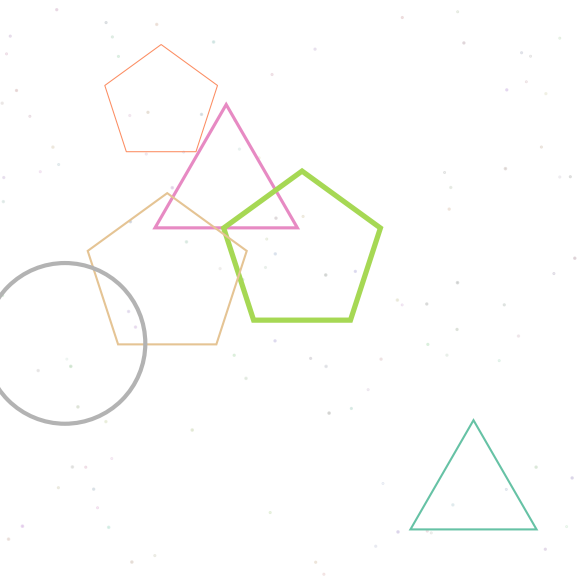[{"shape": "triangle", "thickness": 1, "radius": 0.63, "center": [0.82, 0.145]}, {"shape": "pentagon", "thickness": 0.5, "radius": 0.51, "center": [0.279, 0.819]}, {"shape": "triangle", "thickness": 1.5, "radius": 0.71, "center": [0.392, 0.676]}, {"shape": "pentagon", "thickness": 2.5, "radius": 0.71, "center": [0.523, 0.56]}, {"shape": "pentagon", "thickness": 1, "radius": 0.72, "center": [0.29, 0.52]}, {"shape": "circle", "thickness": 2, "radius": 0.7, "center": [0.112, 0.405]}]